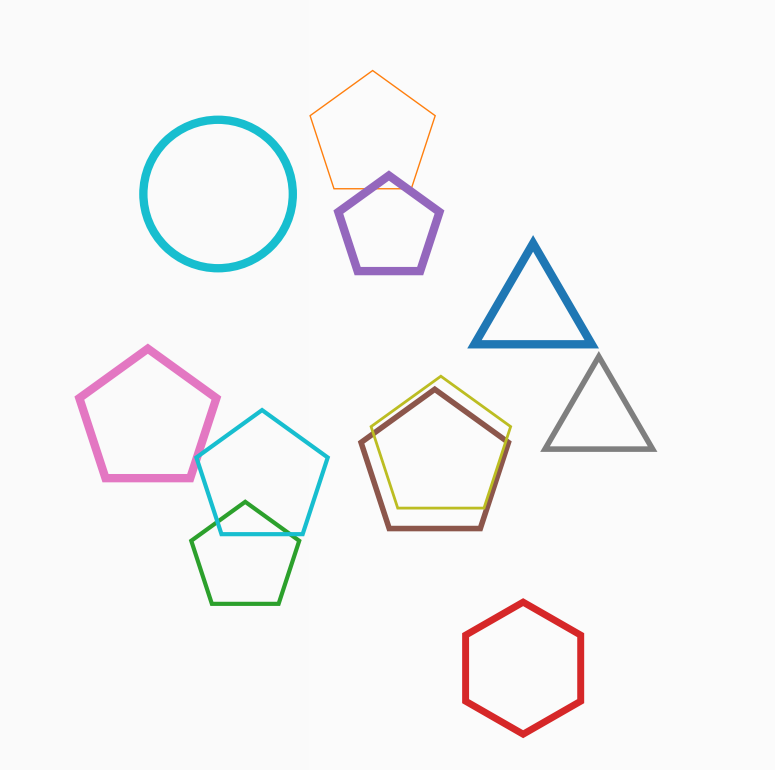[{"shape": "triangle", "thickness": 3, "radius": 0.44, "center": [0.688, 0.597]}, {"shape": "pentagon", "thickness": 0.5, "radius": 0.42, "center": [0.481, 0.824]}, {"shape": "pentagon", "thickness": 1.5, "radius": 0.37, "center": [0.316, 0.275]}, {"shape": "hexagon", "thickness": 2.5, "radius": 0.43, "center": [0.675, 0.132]}, {"shape": "pentagon", "thickness": 3, "radius": 0.34, "center": [0.502, 0.703]}, {"shape": "pentagon", "thickness": 2, "radius": 0.5, "center": [0.561, 0.394]}, {"shape": "pentagon", "thickness": 3, "radius": 0.46, "center": [0.191, 0.454]}, {"shape": "triangle", "thickness": 2, "radius": 0.4, "center": [0.773, 0.457]}, {"shape": "pentagon", "thickness": 1, "radius": 0.47, "center": [0.569, 0.417]}, {"shape": "pentagon", "thickness": 1.5, "radius": 0.45, "center": [0.338, 0.378]}, {"shape": "circle", "thickness": 3, "radius": 0.48, "center": [0.281, 0.748]}]